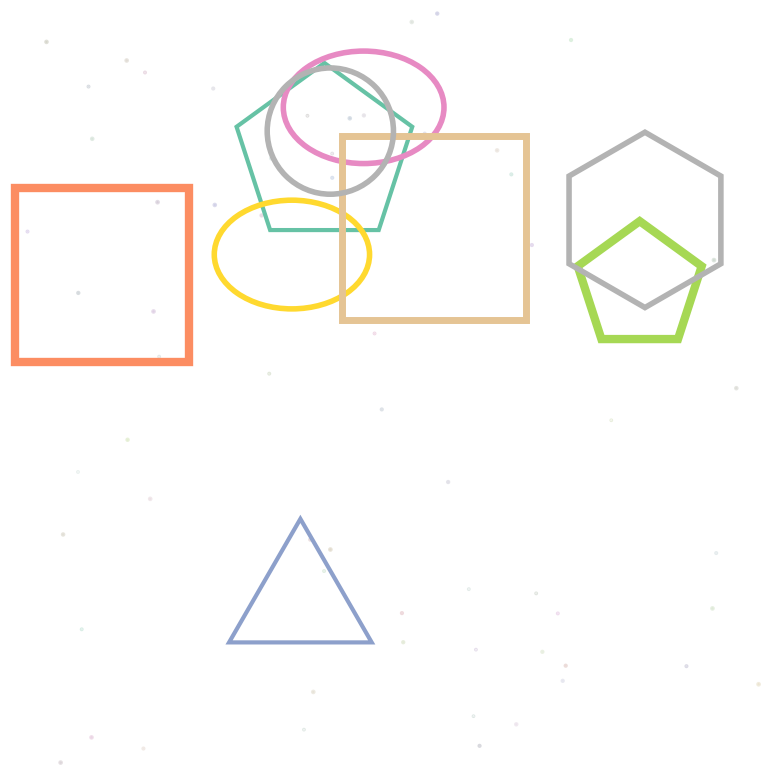[{"shape": "pentagon", "thickness": 1.5, "radius": 0.6, "center": [0.421, 0.798]}, {"shape": "square", "thickness": 3, "radius": 0.57, "center": [0.132, 0.643]}, {"shape": "triangle", "thickness": 1.5, "radius": 0.53, "center": [0.39, 0.219]}, {"shape": "oval", "thickness": 2, "radius": 0.52, "center": [0.472, 0.861]}, {"shape": "pentagon", "thickness": 3, "radius": 0.42, "center": [0.831, 0.628]}, {"shape": "oval", "thickness": 2, "radius": 0.5, "center": [0.379, 0.669]}, {"shape": "square", "thickness": 2.5, "radius": 0.6, "center": [0.564, 0.704]}, {"shape": "circle", "thickness": 2, "radius": 0.41, "center": [0.429, 0.83]}, {"shape": "hexagon", "thickness": 2, "radius": 0.57, "center": [0.838, 0.714]}]